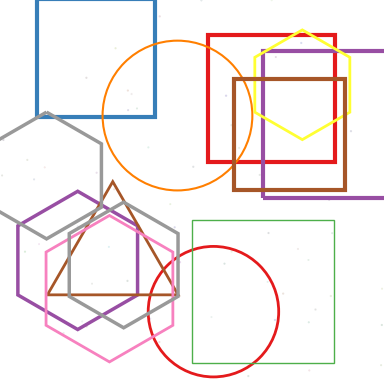[{"shape": "circle", "thickness": 2, "radius": 0.85, "center": [0.554, 0.19]}, {"shape": "square", "thickness": 3, "radius": 0.83, "center": [0.705, 0.745]}, {"shape": "square", "thickness": 3, "radius": 0.77, "center": [0.249, 0.849]}, {"shape": "square", "thickness": 1, "radius": 0.92, "center": [0.682, 0.243]}, {"shape": "square", "thickness": 3, "radius": 0.95, "center": [0.872, 0.676]}, {"shape": "hexagon", "thickness": 2.5, "radius": 0.9, "center": [0.202, 0.324]}, {"shape": "circle", "thickness": 1.5, "radius": 0.97, "center": [0.461, 0.7]}, {"shape": "hexagon", "thickness": 2, "radius": 0.71, "center": [0.785, 0.78]}, {"shape": "triangle", "thickness": 2, "radius": 0.98, "center": [0.293, 0.332]}, {"shape": "square", "thickness": 3, "radius": 0.72, "center": [0.753, 0.651]}, {"shape": "hexagon", "thickness": 2, "radius": 0.95, "center": [0.284, 0.25]}, {"shape": "hexagon", "thickness": 2.5, "radius": 0.82, "center": [0.121, 0.544]}, {"shape": "hexagon", "thickness": 2.5, "radius": 0.82, "center": [0.321, 0.312]}]